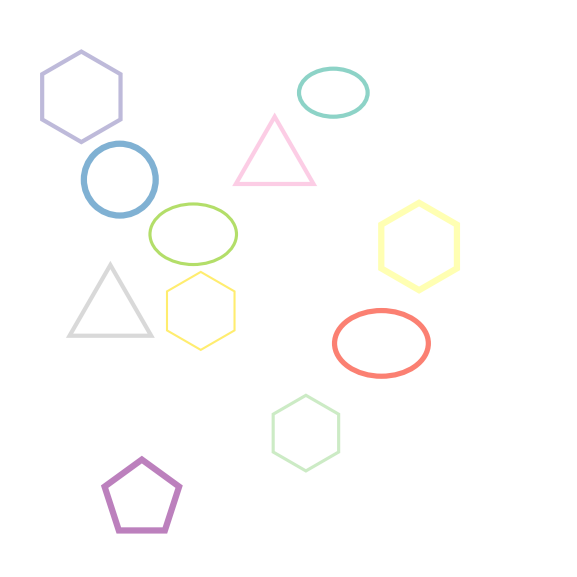[{"shape": "oval", "thickness": 2, "radius": 0.3, "center": [0.577, 0.839]}, {"shape": "hexagon", "thickness": 3, "radius": 0.38, "center": [0.726, 0.572]}, {"shape": "hexagon", "thickness": 2, "radius": 0.39, "center": [0.141, 0.831]}, {"shape": "oval", "thickness": 2.5, "radius": 0.41, "center": [0.661, 0.405]}, {"shape": "circle", "thickness": 3, "radius": 0.31, "center": [0.207, 0.688]}, {"shape": "oval", "thickness": 1.5, "radius": 0.37, "center": [0.335, 0.593]}, {"shape": "triangle", "thickness": 2, "radius": 0.39, "center": [0.476, 0.719]}, {"shape": "triangle", "thickness": 2, "radius": 0.41, "center": [0.191, 0.459]}, {"shape": "pentagon", "thickness": 3, "radius": 0.34, "center": [0.246, 0.135]}, {"shape": "hexagon", "thickness": 1.5, "radius": 0.33, "center": [0.53, 0.249]}, {"shape": "hexagon", "thickness": 1, "radius": 0.34, "center": [0.348, 0.461]}]